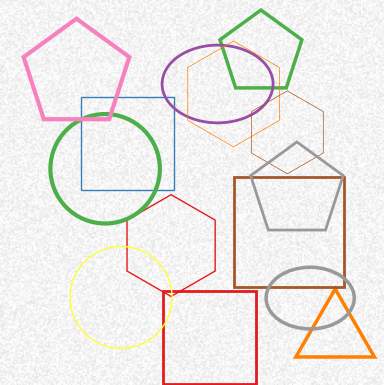[{"shape": "square", "thickness": 2, "radius": 0.6, "center": [0.543, 0.123]}, {"shape": "hexagon", "thickness": 1, "radius": 0.66, "center": [0.444, 0.362]}, {"shape": "square", "thickness": 1, "radius": 0.61, "center": [0.33, 0.627]}, {"shape": "circle", "thickness": 3, "radius": 0.71, "center": [0.273, 0.562]}, {"shape": "pentagon", "thickness": 2.5, "radius": 0.56, "center": [0.678, 0.862]}, {"shape": "oval", "thickness": 2, "radius": 0.72, "center": [0.565, 0.782]}, {"shape": "triangle", "thickness": 2.5, "radius": 0.59, "center": [0.871, 0.132]}, {"shape": "hexagon", "thickness": 0.5, "radius": 0.69, "center": [0.607, 0.756]}, {"shape": "circle", "thickness": 1, "radius": 0.66, "center": [0.314, 0.228]}, {"shape": "hexagon", "thickness": 0.5, "radius": 0.54, "center": [0.746, 0.656]}, {"shape": "square", "thickness": 2, "radius": 0.71, "center": [0.751, 0.397]}, {"shape": "pentagon", "thickness": 3, "radius": 0.72, "center": [0.199, 0.807]}, {"shape": "pentagon", "thickness": 2, "radius": 0.63, "center": [0.771, 0.505]}, {"shape": "oval", "thickness": 2.5, "radius": 0.57, "center": [0.806, 0.226]}]